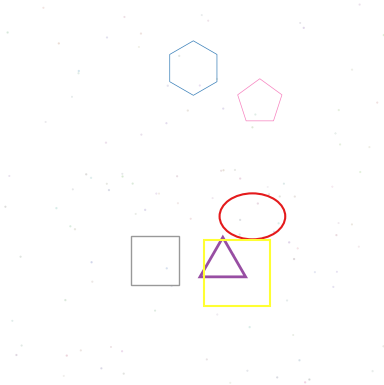[{"shape": "oval", "thickness": 1.5, "radius": 0.43, "center": [0.656, 0.438]}, {"shape": "hexagon", "thickness": 0.5, "radius": 0.35, "center": [0.502, 0.823]}, {"shape": "triangle", "thickness": 2, "radius": 0.34, "center": [0.579, 0.315]}, {"shape": "square", "thickness": 1.5, "radius": 0.43, "center": [0.616, 0.291]}, {"shape": "pentagon", "thickness": 0.5, "radius": 0.3, "center": [0.675, 0.735]}, {"shape": "square", "thickness": 1, "radius": 0.32, "center": [0.402, 0.323]}]